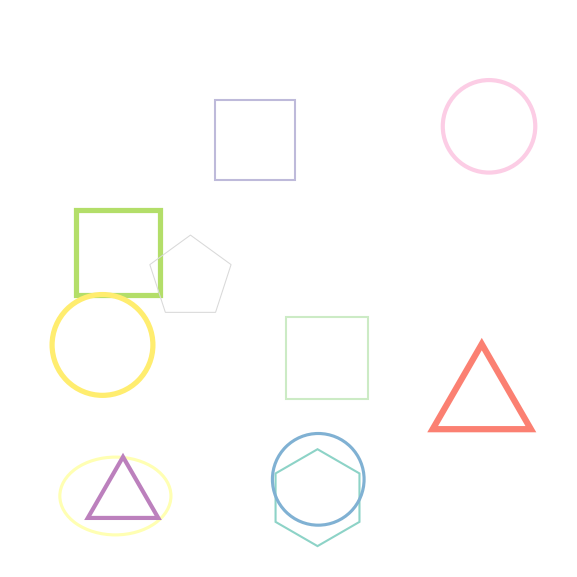[{"shape": "hexagon", "thickness": 1, "radius": 0.42, "center": [0.55, 0.137]}, {"shape": "oval", "thickness": 1.5, "radius": 0.48, "center": [0.2, 0.14]}, {"shape": "square", "thickness": 1, "radius": 0.35, "center": [0.442, 0.757]}, {"shape": "triangle", "thickness": 3, "radius": 0.49, "center": [0.834, 0.305]}, {"shape": "circle", "thickness": 1.5, "radius": 0.4, "center": [0.551, 0.169]}, {"shape": "square", "thickness": 2.5, "radius": 0.37, "center": [0.205, 0.562]}, {"shape": "circle", "thickness": 2, "radius": 0.4, "center": [0.847, 0.78]}, {"shape": "pentagon", "thickness": 0.5, "radius": 0.37, "center": [0.33, 0.518]}, {"shape": "triangle", "thickness": 2, "radius": 0.35, "center": [0.213, 0.137]}, {"shape": "square", "thickness": 1, "radius": 0.35, "center": [0.566, 0.379]}, {"shape": "circle", "thickness": 2.5, "radius": 0.44, "center": [0.177, 0.402]}]